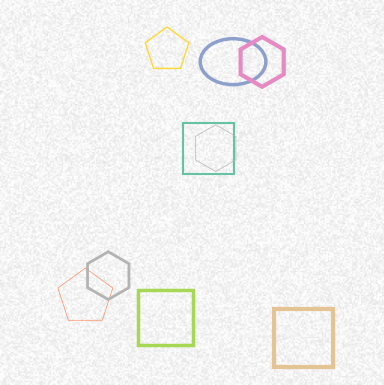[{"shape": "square", "thickness": 1.5, "radius": 0.33, "center": [0.541, 0.614]}, {"shape": "pentagon", "thickness": 0.5, "radius": 0.37, "center": [0.222, 0.229]}, {"shape": "oval", "thickness": 2.5, "radius": 0.43, "center": [0.605, 0.84]}, {"shape": "hexagon", "thickness": 3, "radius": 0.32, "center": [0.681, 0.839]}, {"shape": "square", "thickness": 2.5, "radius": 0.35, "center": [0.43, 0.176]}, {"shape": "pentagon", "thickness": 1, "radius": 0.3, "center": [0.434, 0.87]}, {"shape": "square", "thickness": 3, "radius": 0.38, "center": [0.788, 0.122]}, {"shape": "hexagon", "thickness": 2, "radius": 0.31, "center": [0.281, 0.284]}, {"shape": "hexagon", "thickness": 0.5, "radius": 0.3, "center": [0.56, 0.615]}]